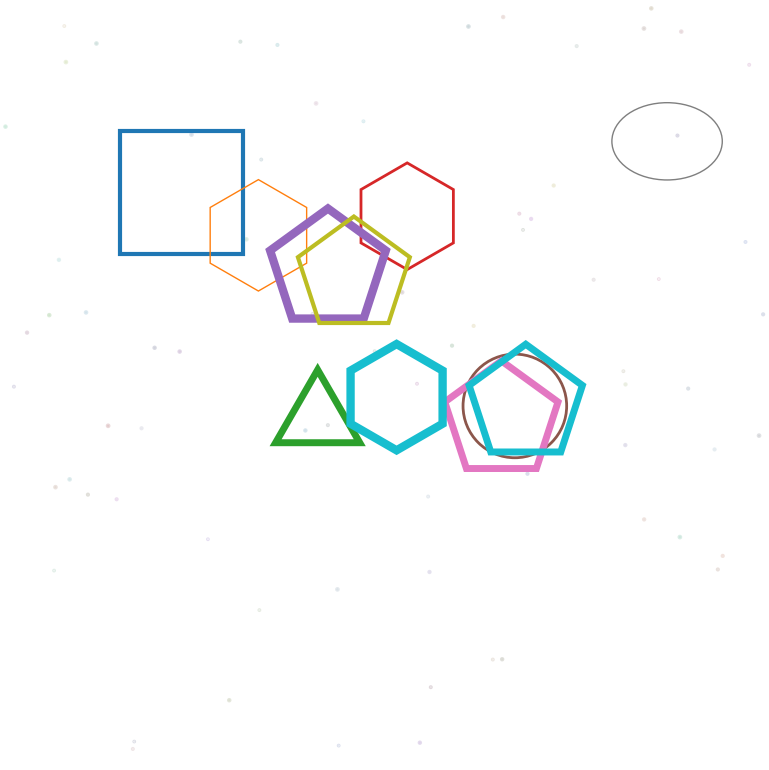[{"shape": "square", "thickness": 1.5, "radius": 0.4, "center": [0.235, 0.75]}, {"shape": "hexagon", "thickness": 0.5, "radius": 0.36, "center": [0.336, 0.694]}, {"shape": "triangle", "thickness": 2.5, "radius": 0.32, "center": [0.413, 0.457]}, {"shape": "hexagon", "thickness": 1, "radius": 0.35, "center": [0.529, 0.719]}, {"shape": "pentagon", "thickness": 3, "radius": 0.39, "center": [0.426, 0.65]}, {"shape": "circle", "thickness": 1, "radius": 0.34, "center": [0.669, 0.473]}, {"shape": "pentagon", "thickness": 2.5, "radius": 0.39, "center": [0.651, 0.454]}, {"shape": "oval", "thickness": 0.5, "radius": 0.36, "center": [0.866, 0.816]}, {"shape": "pentagon", "thickness": 1.5, "radius": 0.38, "center": [0.46, 0.642]}, {"shape": "hexagon", "thickness": 3, "radius": 0.35, "center": [0.515, 0.484]}, {"shape": "pentagon", "thickness": 2.5, "radius": 0.39, "center": [0.683, 0.476]}]